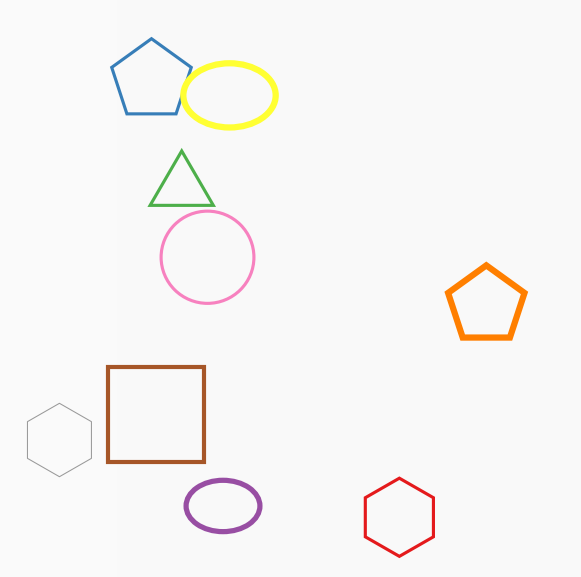[{"shape": "hexagon", "thickness": 1.5, "radius": 0.34, "center": [0.687, 0.103]}, {"shape": "pentagon", "thickness": 1.5, "radius": 0.36, "center": [0.261, 0.86]}, {"shape": "triangle", "thickness": 1.5, "radius": 0.31, "center": [0.313, 0.675]}, {"shape": "oval", "thickness": 2.5, "radius": 0.32, "center": [0.384, 0.123]}, {"shape": "pentagon", "thickness": 3, "radius": 0.35, "center": [0.837, 0.471]}, {"shape": "oval", "thickness": 3, "radius": 0.4, "center": [0.395, 0.834]}, {"shape": "square", "thickness": 2, "radius": 0.41, "center": [0.268, 0.282]}, {"shape": "circle", "thickness": 1.5, "radius": 0.4, "center": [0.357, 0.554]}, {"shape": "hexagon", "thickness": 0.5, "radius": 0.32, "center": [0.102, 0.237]}]